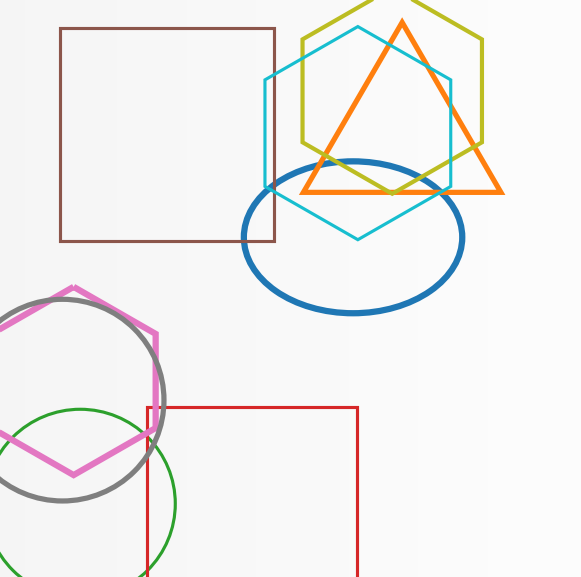[{"shape": "oval", "thickness": 3, "radius": 0.94, "center": [0.607, 0.588]}, {"shape": "triangle", "thickness": 2.5, "radius": 0.98, "center": [0.692, 0.764]}, {"shape": "circle", "thickness": 1.5, "radius": 0.82, "center": [0.138, 0.127]}, {"shape": "square", "thickness": 1.5, "radius": 0.9, "center": [0.433, 0.113]}, {"shape": "square", "thickness": 1.5, "radius": 0.92, "center": [0.287, 0.766]}, {"shape": "hexagon", "thickness": 3, "radius": 0.81, "center": [0.127, 0.339]}, {"shape": "circle", "thickness": 2.5, "radius": 0.87, "center": [0.107, 0.306]}, {"shape": "hexagon", "thickness": 2, "radius": 0.89, "center": [0.675, 0.842]}, {"shape": "hexagon", "thickness": 1.5, "radius": 0.92, "center": [0.616, 0.769]}]